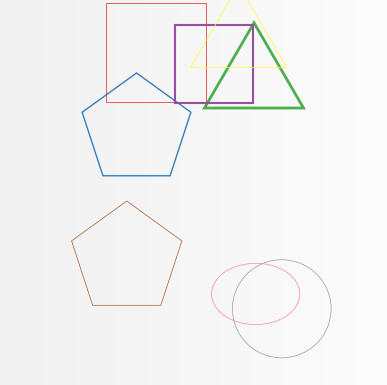[{"shape": "square", "thickness": 0.5, "radius": 0.65, "center": [0.402, 0.863]}, {"shape": "pentagon", "thickness": 1, "radius": 0.74, "center": [0.352, 0.663]}, {"shape": "triangle", "thickness": 2, "radius": 0.74, "center": [0.655, 0.793]}, {"shape": "square", "thickness": 1.5, "radius": 0.51, "center": [0.551, 0.834]}, {"shape": "triangle", "thickness": 0.5, "radius": 0.72, "center": [0.616, 0.896]}, {"shape": "pentagon", "thickness": 0.5, "radius": 0.75, "center": [0.327, 0.328]}, {"shape": "oval", "thickness": 0.5, "radius": 0.57, "center": [0.66, 0.236]}, {"shape": "circle", "thickness": 0.5, "radius": 0.64, "center": [0.727, 0.198]}]